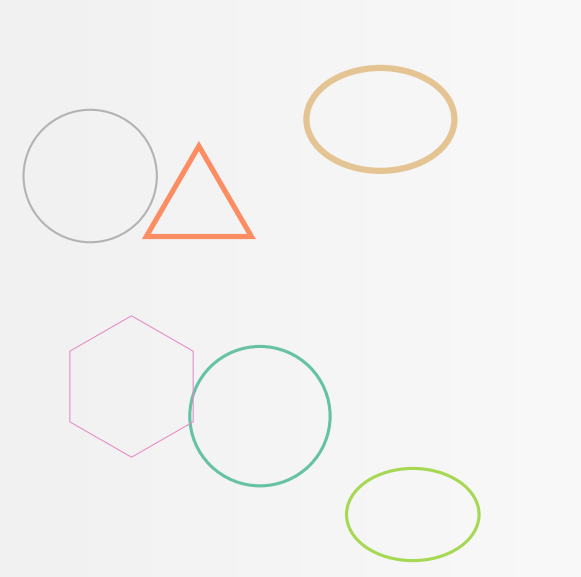[{"shape": "circle", "thickness": 1.5, "radius": 0.6, "center": [0.447, 0.279]}, {"shape": "triangle", "thickness": 2.5, "radius": 0.52, "center": [0.342, 0.642]}, {"shape": "hexagon", "thickness": 0.5, "radius": 0.61, "center": [0.226, 0.33]}, {"shape": "oval", "thickness": 1.5, "radius": 0.57, "center": [0.71, 0.108]}, {"shape": "oval", "thickness": 3, "radius": 0.64, "center": [0.654, 0.792]}, {"shape": "circle", "thickness": 1, "radius": 0.57, "center": [0.155, 0.694]}]